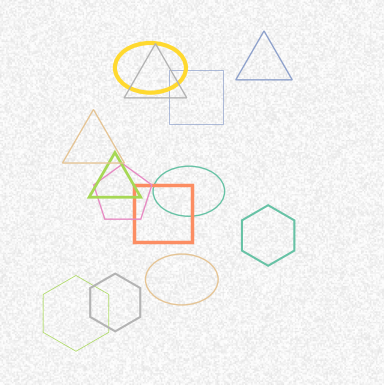[{"shape": "hexagon", "thickness": 1.5, "radius": 0.39, "center": [0.696, 0.388]}, {"shape": "oval", "thickness": 1, "radius": 0.46, "center": [0.491, 0.503]}, {"shape": "square", "thickness": 2.5, "radius": 0.37, "center": [0.424, 0.445]}, {"shape": "triangle", "thickness": 1, "radius": 0.42, "center": [0.686, 0.835]}, {"shape": "square", "thickness": 0.5, "radius": 0.35, "center": [0.51, 0.749]}, {"shape": "pentagon", "thickness": 1, "radius": 0.4, "center": [0.319, 0.495]}, {"shape": "hexagon", "thickness": 0.5, "radius": 0.49, "center": [0.197, 0.186]}, {"shape": "triangle", "thickness": 2, "radius": 0.39, "center": [0.299, 0.526]}, {"shape": "oval", "thickness": 3, "radius": 0.46, "center": [0.391, 0.824]}, {"shape": "oval", "thickness": 1, "radius": 0.47, "center": [0.472, 0.274]}, {"shape": "triangle", "thickness": 1, "radius": 0.46, "center": [0.243, 0.623]}, {"shape": "hexagon", "thickness": 1.5, "radius": 0.38, "center": [0.299, 0.214]}, {"shape": "triangle", "thickness": 1, "radius": 0.47, "center": [0.404, 0.793]}]